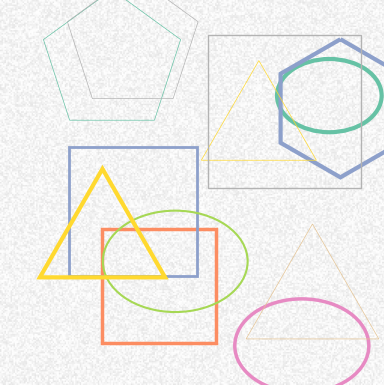[{"shape": "oval", "thickness": 3, "radius": 0.68, "center": [0.855, 0.752]}, {"shape": "pentagon", "thickness": 0.5, "radius": 0.94, "center": [0.291, 0.839]}, {"shape": "square", "thickness": 2.5, "radius": 0.74, "center": [0.414, 0.257]}, {"shape": "square", "thickness": 2, "radius": 0.83, "center": [0.345, 0.451]}, {"shape": "hexagon", "thickness": 3, "radius": 0.9, "center": [0.884, 0.719]}, {"shape": "oval", "thickness": 2.5, "radius": 0.87, "center": [0.784, 0.102]}, {"shape": "oval", "thickness": 1.5, "radius": 0.94, "center": [0.455, 0.321]}, {"shape": "triangle", "thickness": 3, "radius": 0.94, "center": [0.266, 0.374]}, {"shape": "triangle", "thickness": 0.5, "radius": 0.86, "center": [0.672, 0.67]}, {"shape": "triangle", "thickness": 0.5, "radius": 0.99, "center": [0.811, 0.219]}, {"shape": "square", "thickness": 1, "radius": 0.99, "center": [0.739, 0.71]}, {"shape": "pentagon", "thickness": 0.5, "radius": 0.89, "center": [0.345, 0.888]}]